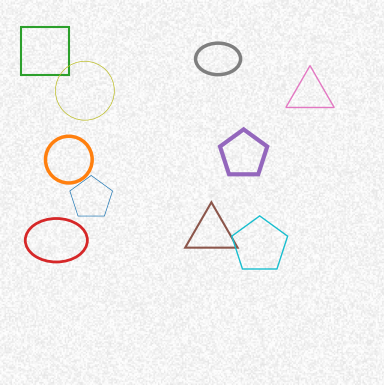[{"shape": "pentagon", "thickness": 0.5, "radius": 0.29, "center": [0.237, 0.486]}, {"shape": "circle", "thickness": 2.5, "radius": 0.3, "center": [0.179, 0.585]}, {"shape": "square", "thickness": 1.5, "radius": 0.31, "center": [0.117, 0.868]}, {"shape": "oval", "thickness": 2, "radius": 0.4, "center": [0.146, 0.376]}, {"shape": "pentagon", "thickness": 3, "radius": 0.32, "center": [0.633, 0.599]}, {"shape": "triangle", "thickness": 1.5, "radius": 0.39, "center": [0.549, 0.396]}, {"shape": "triangle", "thickness": 1, "radius": 0.36, "center": [0.805, 0.757]}, {"shape": "oval", "thickness": 2.5, "radius": 0.29, "center": [0.566, 0.847]}, {"shape": "circle", "thickness": 0.5, "radius": 0.38, "center": [0.22, 0.764]}, {"shape": "pentagon", "thickness": 1, "radius": 0.38, "center": [0.675, 0.363]}]